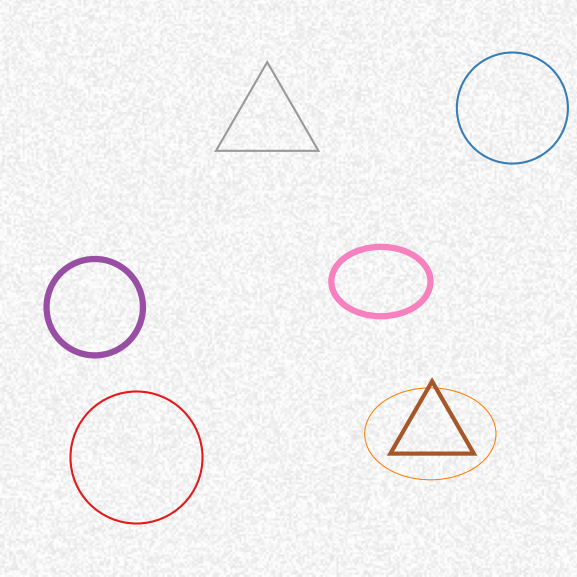[{"shape": "circle", "thickness": 1, "radius": 0.57, "center": [0.236, 0.207]}, {"shape": "circle", "thickness": 1, "radius": 0.48, "center": [0.887, 0.812]}, {"shape": "circle", "thickness": 3, "radius": 0.42, "center": [0.164, 0.467]}, {"shape": "oval", "thickness": 0.5, "radius": 0.57, "center": [0.745, 0.248]}, {"shape": "triangle", "thickness": 2, "radius": 0.42, "center": [0.748, 0.255]}, {"shape": "oval", "thickness": 3, "radius": 0.43, "center": [0.66, 0.512]}, {"shape": "triangle", "thickness": 1, "radius": 0.51, "center": [0.463, 0.789]}]